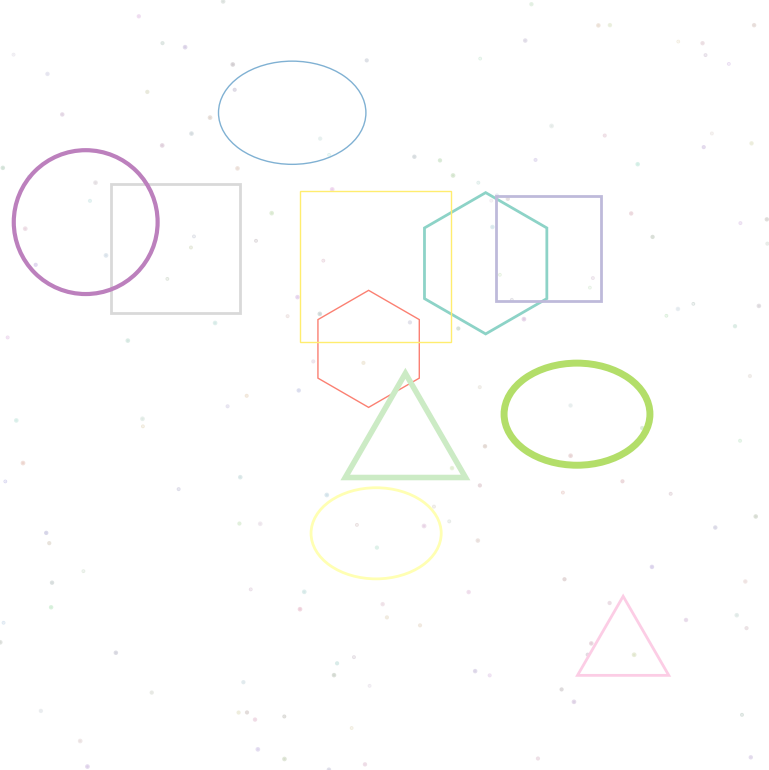[{"shape": "hexagon", "thickness": 1, "radius": 0.46, "center": [0.631, 0.658]}, {"shape": "oval", "thickness": 1, "radius": 0.42, "center": [0.488, 0.307]}, {"shape": "square", "thickness": 1, "radius": 0.34, "center": [0.713, 0.677]}, {"shape": "hexagon", "thickness": 0.5, "radius": 0.38, "center": [0.479, 0.547]}, {"shape": "oval", "thickness": 0.5, "radius": 0.48, "center": [0.379, 0.854]}, {"shape": "oval", "thickness": 2.5, "radius": 0.47, "center": [0.749, 0.462]}, {"shape": "triangle", "thickness": 1, "radius": 0.34, "center": [0.809, 0.157]}, {"shape": "square", "thickness": 1, "radius": 0.42, "center": [0.228, 0.678]}, {"shape": "circle", "thickness": 1.5, "radius": 0.47, "center": [0.111, 0.712]}, {"shape": "triangle", "thickness": 2, "radius": 0.45, "center": [0.526, 0.425]}, {"shape": "square", "thickness": 0.5, "radius": 0.49, "center": [0.488, 0.654]}]